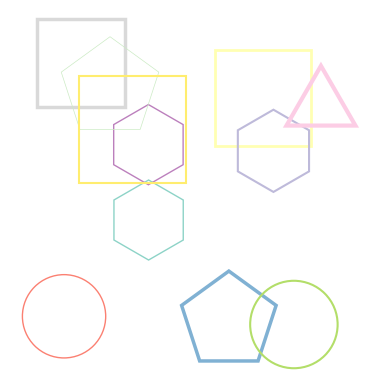[{"shape": "hexagon", "thickness": 1, "radius": 0.52, "center": [0.386, 0.429]}, {"shape": "square", "thickness": 2, "radius": 0.62, "center": [0.683, 0.745]}, {"shape": "hexagon", "thickness": 1.5, "radius": 0.53, "center": [0.71, 0.608]}, {"shape": "circle", "thickness": 1, "radius": 0.54, "center": [0.166, 0.178]}, {"shape": "pentagon", "thickness": 2.5, "radius": 0.65, "center": [0.594, 0.167]}, {"shape": "circle", "thickness": 1.5, "radius": 0.57, "center": [0.763, 0.157]}, {"shape": "triangle", "thickness": 3, "radius": 0.52, "center": [0.834, 0.726]}, {"shape": "square", "thickness": 2.5, "radius": 0.57, "center": [0.21, 0.836]}, {"shape": "hexagon", "thickness": 1, "radius": 0.52, "center": [0.385, 0.624]}, {"shape": "pentagon", "thickness": 0.5, "radius": 0.67, "center": [0.286, 0.771]}, {"shape": "square", "thickness": 1.5, "radius": 0.69, "center": [0.344, 0.664]}]